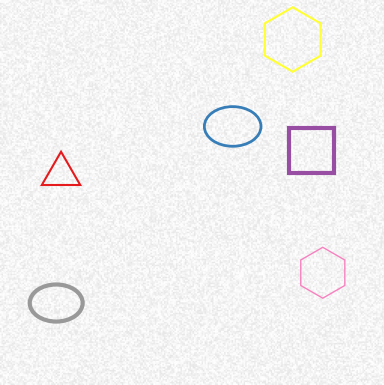[{"shape": "triangle", "thickness": 1.5, "radius": 0.29, "center": [0.159, 0.548]}, {"shape": "oval", "thickness": 2, "radius": 0.37, "center": [0.604, 0.672]}, {"shape": "square", "thickness": 3, "radius": 0.29, "center": [0.808, 0.609]}, {"shape": "hexagon", "thickness": 1.5, "radius": 0.42, "center": [0.76, 0.897]}, {"shape": "hexagon", "thickness": 1, "radius": 0.33, "center": [0.838, 0.292]}, {"shape": "oval", "thickness": 3, "radius": 0.34, "center": [0.146, 0.213]}]